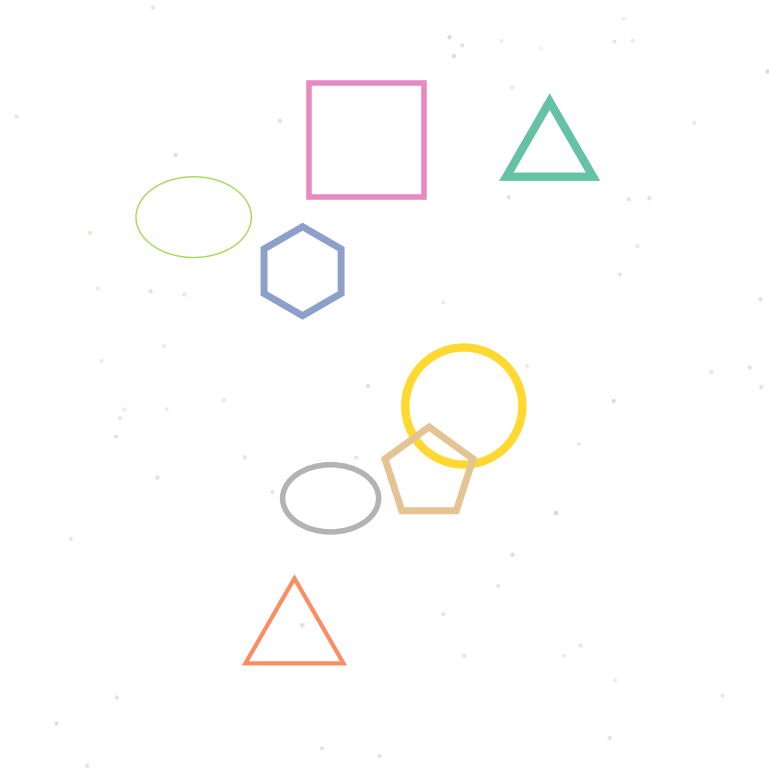[{"shape": "triangle", "thickness": 3, "radius": 0.33, "center": [0.714, 0.803]}, {"shape": "triangle", "thickness": 1.5, "radius": 0.37, "center": [0.382, 0.175]}, {"shape": "hexagon", "thickness": 2.5, "radius": 0.29, "center": [0.393, 0.648]}, {"shape": "square", "thickness": 2, "radius": 0.37, "center": [0.476, 0.818]}, {"shape": "oval", "thickness": 0.5, "radius": 0.37, "center": [0.251, 0.718]}, {"shape": "circle", "thickness": 3, "radius": 0.38, "center": [0.602, 0.473]}, {"shape": "pentagon", "thickness": 2.5, "radius": 0.3, "center": [0.557, 0.385]}, {"shape": "oval", "thickness": 2, "radius": 0.31, "center": [0.429, 0.353]}]